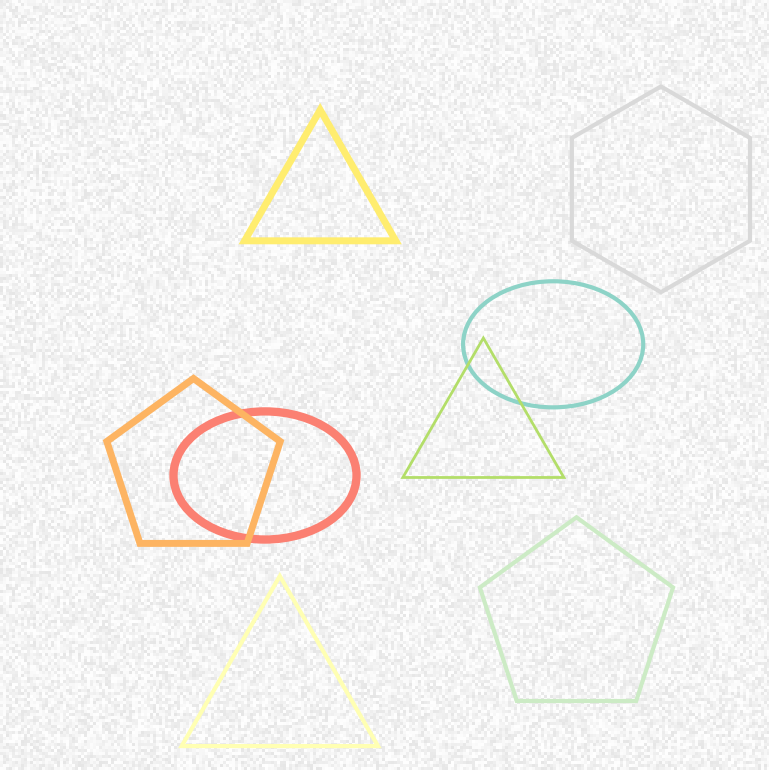[{"shape": "oval", "thickness": 1.5, "radius": 0.58, "center": [0.718, 0.553]}, {"shape": "triangle", "thickness": 1.5, "radius": 0.74, "center": [0.363, 0.105]}, {"shape": "oval", "thickness": 3, "radius": 0.59, "center": [0.344, 0.383]}, {"shape": "pentagon", "thickness": 2.5, "radius": 0.59, "center": [0.251, 0.39]}, {"shape": "triangle", "thickness": 1, "radius": 0.6, "center": [0.628, 0.44]}, {"shape": "hexagon", "thickness": 1.5, "radius": 0.67, "center": [0.858, 0.754]}, {"shape": "pentagon", "thickness": 1.5, "radius": 0.66, "center": [0.749, 0.196]}, {"shape": "triangle", "thickness": 2.5, "radius": 0.57, "center": [0.416, 0.744]}]